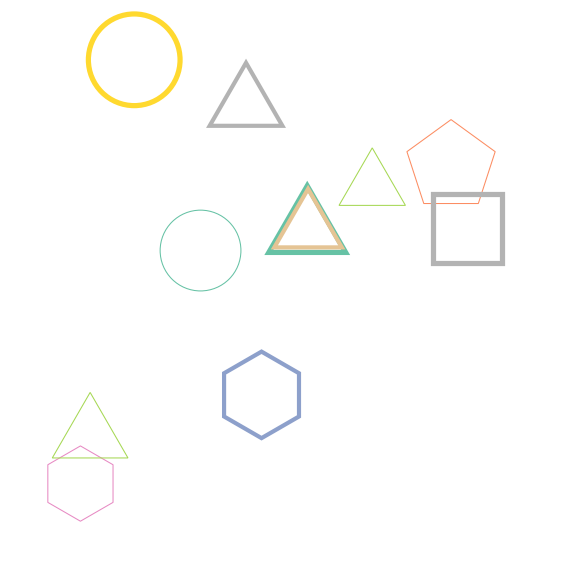[{"shape": "circle", "thickness": 0.5, "radius": 0.35, "center": [0.347, 0.565]}, {"shape": "triangle", "thickness": 2.5, "radius": 0.38, "center": [0.532, 0.6]}, {"shape": "pentagon", "thickness": 0.5, "radius": 0.4, "center": [0.781, 0.712]}, {"shape": "hexagon", "thickness": 2, "radius": 0.37, "center": [0.453, 0.315]}, {"shape": "hexagon", "thickness": 0.5, "radius": 0.33, "center": [0.139, 0.162]}, {"shape": "triangle", "thickness": 0.5, "radius": 0.38, "center": [0.156, 0.244]}, {"shape": "triangle", "thickness": 0.5, "radius": 0.33, "center": [0.645, 0.677]}, {"shape": "circle", "thickness": 2.5, "radius": 0.4, "center": [0.232, 0.896]}, {"shape": "triangle", "thickness": 2, "radius": 0.34, "center": [0.533, 0.605]}, {"shape": "triangle", "thickness": 2, "radius": 0.36, "center": [0.426, 0.818]}, {"shape": "square", "thickness": 2.5, "radius": 0.3, "center": [0.81, 0.603]}]